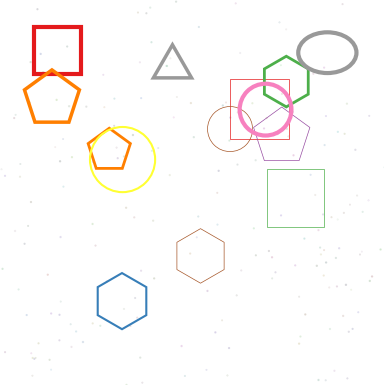[{"shape": "square", "thickness": 3, "radius": 0.31, "center": [0.148, 0.868]}, {"shape": "square", "thickness": 0.5, "radius": 0.39, "center": [0.674, 0.716]}, {"shape": "hexagon", "thickness": 1.5, "radius": 0.36, "center": [0.317, 0.218]}, {"shape": "square", "thickness": 0.5, "radius": 0.37, "center": [0.768, 0.485]}, {"shape": "hexagon", "thickness": 2, "radius": 0.33, "center": [0.744, 0.788]}, {"shape": "pentagon", "thickness": 0.5, "radius": 0.38, "center": [0.732, 0.645]}, {"shape": "pentagon", "thickness": 2.5, "radius": 0.37, "center": [0.135, 0.743]}, {"shape": "pentagon", "thickness": 2, "radius": 0.29, "center": [0.284, 0.609]}, {"shape": "circle", "thickness": 1.5, "radius": 0.42, "center": [0.318, 0.586]}, {"shape": "hexagon", "thickness": 0.5, "radius": 0.35, "center": [0.521, 0.335]}, {"shape": "circle", "thickness": 0.5, "radius": 0.29, "center": [0.598, 0.665]}, {"shape": "circle", "thickness": 3, "radius": 0.34, "center": [0.69, 0.715]}, {"shape": "triangle", "thickness": 2.5, "radius": 0.29, "center": [0.448, 0.826]}, {"shape": "oval", "thickness": 3, "radius": 0.38, "center": [0.85, 0.863]}]